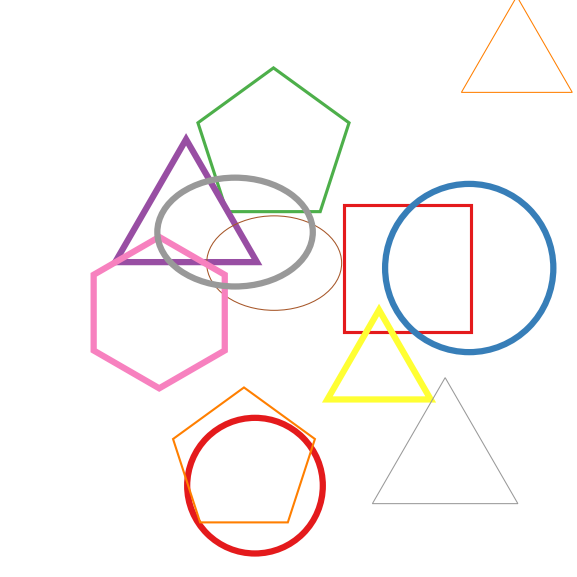[{"shape": "circle", "thickness": 3, "radius": 0.59, "center": [0.442, 0.158]}, {"shape": "square", "thickness": 1.5, "radius": 0.55, "center": [0.705, 0.534]}, {"shape": "circle", "thickness": 3, "radius": 0.73, "center": [0.813, 0.535]}, {"shape": "pentagon", "thickness": 1.5, "radius": 0.69, "center": [0.474, 0.744]}, {"shape": "triangle", "thickness": 3, "radius": 0.71, "center": [0.322, 0.616]}, {"shape": "triangle", "thickness": 0.5, "radius": 0.55, "center": [0.895, 0.895]}, {"shape": "pentagon", "thickness": 1, "radius": 0.65, "center": [0.422, 0.199]}, {"shape": "triangle", "thickness": 3, "radius": 0.52, "center": [0.656, 0.359]}, {"shape": "oval", "thickness": 0.5, "radius": 0.58, "center": [0.475, 0.544]}, {"shape": "hexagon", "thickness": 3, "radius": 0.66, "center": [0.276, 0.458]}, {"shape": "oval", "thickness": 3, "radius": 0.67, "center": [0.407, 0.597]}, {"shape": "triangle", "thickness": 0.5, "radius": 0.73, "center": [0.771, 0.2]}]